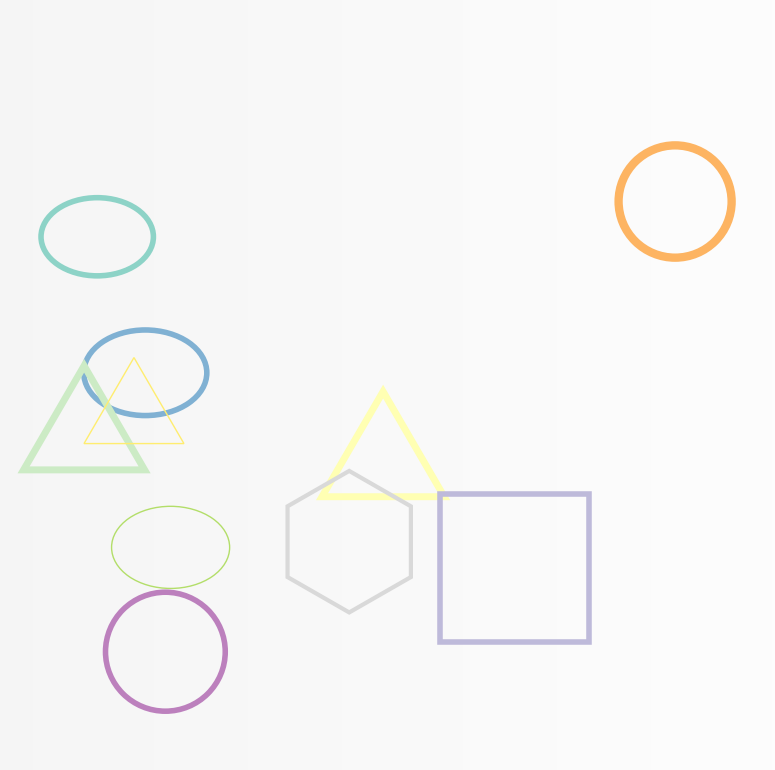[{"shape": "oval", "thickness": 2, "radius": 0.36, "center": [0.125, 0.693]}, {"shape": "triangle", "thickness": 2.5, "radius": 0.46, "center": [0.494, 0.4]}, {"shape": "square", "thickness": 2, "radius": 0.48, "center": [0.664, 0.262]}, {"shape": "oval", "thickness": 2, "radius": 0.4, "center": [0.187, 0.516]}, {"shape": "circle", "thickness": 3, "radius": 0.36, "center": [0.871, 0.738]}, {"shape": "oval", "thickness": 0.5, "radius": 0.38, "center": [0.22, 0.289]}, {"shape": "hexagon", "thickness": 1.5, "radius": 0.46, "center": [0.451, 0.297]}, {"shape": "circle", "thickness": 2, "radius": 0.39, "center": [0.213, 0.154]}, {"shape": "triangle", "thickness": 2.5, "radius": 0.45, "center": [0.109, 0.435]}, {"shape": "triangle", "thickness": 0.5, "radius": 0.37, "center": [0.173, 0.461]}]